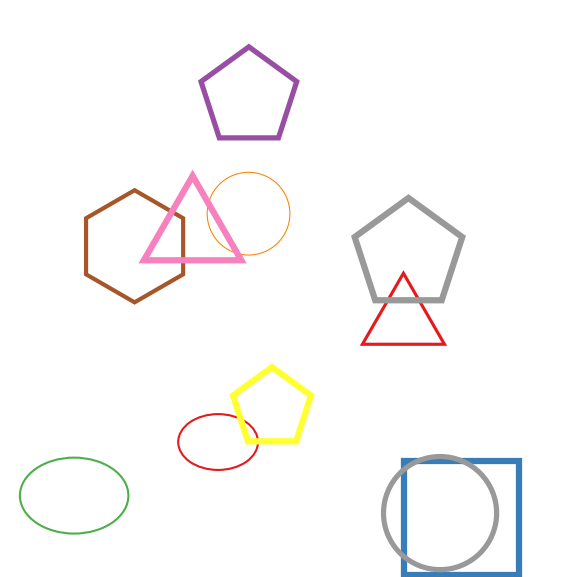[{"shape": "oval", "thickness": 1, "radius": 0.35, "center": [0.378, 0.234]}, {"shape": "triangle", "thickness": 1.5, "radius": 0.41, "center": [0.699, 0.444]}, {"shape": "square", "thickness": 3, "radius": 0.5, "center": [0.799, 0.103]}, {"shape": "oval", "thickness": 1, "radius": 0.47, "center": [0.128, 0.141]}, {"shape": "pentagon", "thickness": 2.5, "radius": 0.44, "center": [0.431, 0.831]}, {"shape": "circle", "thickness": 0.5, "radius": 0.36, "center": [0.43, 0.629]}, {"shape": "pentagon", "thickness": 3, "radius": 0.35, "center": [0.471, 0.292]}, {"shape": "hexagon", "thickness": 2, "radius": 0.49, "center": [0.233, 0.573]}, {"shape": "triangle", "thickness": 3, "radius": 0.49, "center": [0.334, 0.597]}, {"shape": "circle", "thickness": 2.5, "radius": 0.49, "center": [0.762, 0.111]}, {"shape": "pentagon", "thickness": 3, "radius": 0.49, "center": [0.707, 0.558]}]